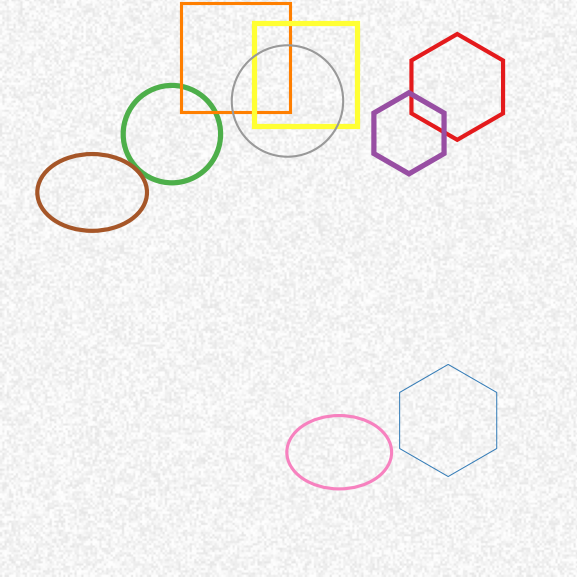[{"shape": "hexagon", "thickness": 2, "radius": 0.46, "center": [0.792, 0.849]}, {"shape": "hexagon", "thickness": 0.5, "radius": 0.49, "center": [0.776, 0.271]}, {"shape": "circle", "thickness": 2.5, "radius": 0.42, "center": [0.298, 0.767]}, {"shape": "hexagon", "thickness": 2.5, "radius": 0.35, "center": [0.708, 0.768]}, {"shape": "square", "thickness": 1.5, "radius": 0.47, "center": [0.408, 0.899]}, {"shape": "square", "thickness": 2.5, "radius": 0.44, "center": [0.529, 0.871]}, {"shape": "oval", "thickness": 2, "radius": 0.47, "center": [0.16, 0.666]}, {"shape": "oval", "thickness": 1.5, "radius": 0.45, "center": [0.587, 0.216]}, {"shape": "circle", "thickness": 1, "radius": 0.48, "center": [0.498, 0.824]}]